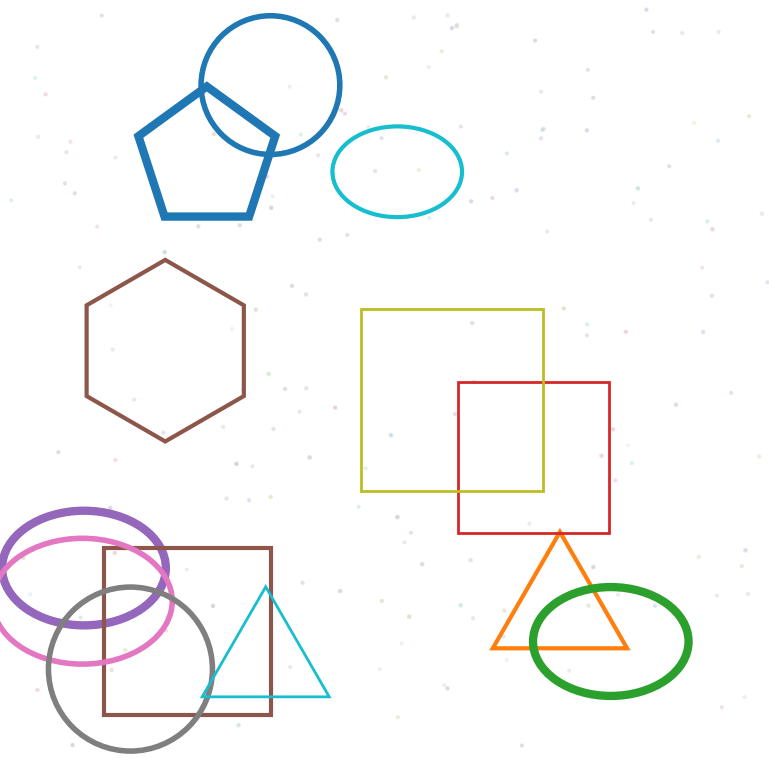[{"shape": "pentagon", "thickness": 3, "radius": 0.47, "center": [0.269, 0.794]}, {"shape": "circle", "thickness": 2, "radius": 0.45, "center": [0.351, 0.889]}, {"shape": "triangle", "thickness": 1.5, "radius": 0.5, "center": [0.727, 0.208]}, {"shape": "oval", "thickness": 3, "radius": 0.5, "center": [0.793, 0.167]}, {"shape": "square", "thickness": 1, "radius": 0.49, "center": [0.693, 0.406]}, {"shape": "oval", "thickness": 3, "radius": 0.53, "center": [0.109, 0.262]}, {"shape": "square", "thickness": 1.5, "radius": 0.54, "center": [0.244, 0.18]}, {"shape": "hexagon", "thickness": 1.5, "radius": 0.59, "center": [0.215, 0.545]}, {"shape": "oval", "thickness": 2, "radius": 0.58, "center": [0.107, 0.219]}, {"shape": "circle", "thickness": 2, "radius": 0.53, "center": [0.169, 0.131]}, {"shape": "square", "thickness": 1, "radius": 0.59, "center": [0.587, 0.48]}, {"shape": "oval", "thickness": 1.5, "radius": 0.42, "center": [0.516, 0.777]}, {"shape": "triangle", "thickness": 1, "radius": 0.48, "center": [0.345, 0.143]}]